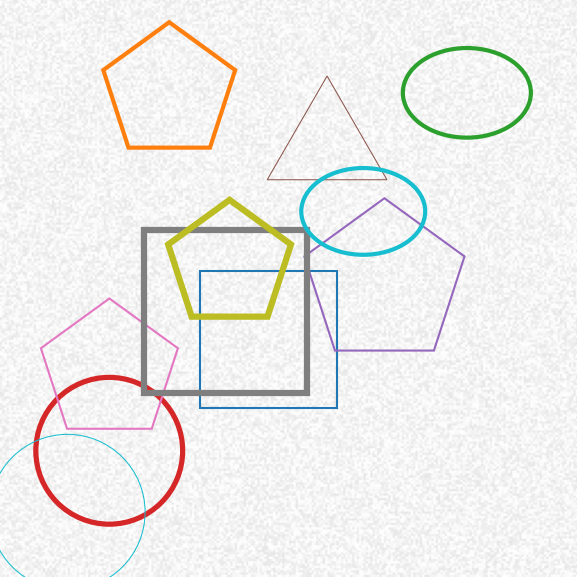[{"shape": "square", "thickness": 1, "radius": 0.59, "center": [0.465, 0.411]}, {"shape": "pentagon", "thickness": 2, "radius": 0.6, "center": [0.293, 0.841]}, {"shape": "oval", "thickness": 2, "radius": 0.55, "center": [0.808, 0.838]}, {"shape": "circle", "thickness": 2.5, "radius": 0.64, "center": [0.189, 0.219]}, {"shape": "pentagon", "thickness": 1, "radius": 0.73, "center": [0.666, 0.51]}, {"shape": "triangle", "thickness": 0.5, "radius": 0.6, "center": [0.566, 0.748]}, {"shape": "pentagon", "thickness": 1, "radius": 0.62, "center": [0.189, 0.358]}, {"shape": "square", "thickness": 3, "radius": 0.71, "center": [0.39, 0.46]}, {"shape": "pentagon", "thickness": 3, "radius": 0.56, "center": [0.398, 0.541]}, {"shape": "oval", "thickness": 2, "radius": 0.54, "center": [0.629, 0.633]}, {"shape": "circle", "thickness": 0.5, "radius": 0.67, "center": [0.117, 0.112]}]